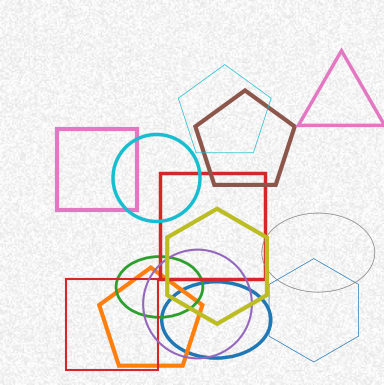[{"shape": "hexagon", "thickness": 0.5, "radius": 0.67, "center": [0.815, 0.194]}, {"shape": "oval", "thickness": 2.5, "radius": 0.71, "center": [0.562, 0.169]}, {"shape": "pentagon", "thickness": 3, "radius": 0.7, "center": [0.392, 0.164]}, {"shape": "oval", "thickness": 2, "radius": 0.56, "center": [0.414, 0.255]}, {"shape": "square", "thickness": 2.5, "radius": 0.68, "center": [0.553, 0.413]}, {"shape": "square", "thickness": 1.5, "radius": 0.59, "center": [0.291, 0.156]}, {"shape": "circle", "thickness": 1.5, "radius": 0.71, "center": [0.513, 0.21]}, {"shape": "pentagon", "thickness": 3, "radius": 0.68, "center": [0.636, 0.629]}, {"shape": "square", "thickness": 3, "radius": 0.52, "center": [0.252, 0.559]}, {"shape": "triangle", "thickness": 2.5, "radius": 0.65, "center": [0.887, 0.739]}, {"shape": "oval", "thickness": 0.5, "radius": 0.73, "center": [0.827, 0.344]}, {"shape": "hexagon", "thickness": 3, "radius": 0.75, "center": [0.564, 0.308]}, {"shape": "circle", "thickness": 2.5, "radius": 0.56, "center": [0.406, 0.538]}, {"shape": "pentagon", "thickness": 0.5, "radius": 0.63, "center": [0.584, 0.706]}]